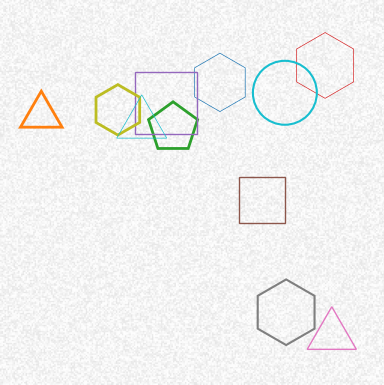[{"shape": "hexagon", "thickness": 0.5, "radius": 0.38, "center": [0.571, 0.786]}, {"shape": "triangle", "thickness": 2, "radius": 0.31, "center": [0.107, 0.701]}, {"shape": "pentagon", "thickness": 2, "radius": 0.33, "center": [0.45, 0.669]}, {"shape": "hexagon", "thickness": 0.5, "radius": 0.43, "center": [0.844, 0.83]}, {"shape": "square", "thickness": 1, "radius": 0.4, "center": [0.43, 0.732]}, {"shape": "square", "thickness": 1, "radius": 0.3, "center": [0.681, 0.48]}, {"shape": "triangle", "thickness": 1, "radius": 0.37, "center": [0.862, 0.129]}, {"shape": "hexagon", "thickness": 1.5, "radius": 0.43, "center": [0.743, 0.189]}, {"shape": "hexagon", "thickness": 2, "radius": 0.33, "center": [0.306, 0.715]}, {"shape": "triangle", "thickness": 0.5, "radius": 0.37, "center": [0.368, 0.679]}, {"shape": "circle", "thickness": 1.5, "radius": 0.42, "center": [0.74, 0.759]}]